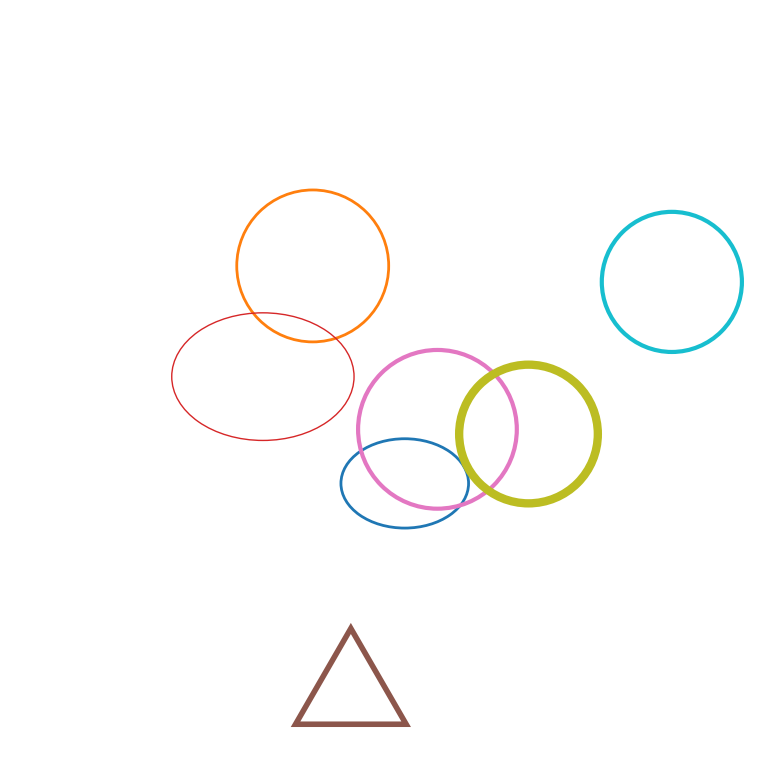[{"shape": "oval", "thickness": 1, "radius": 0.41, "center": [0.526, 0.372]}, {"shape": "circle", "thickness": 1, "radius": 0.49, "center": [0.406, 0.655]}, {"shape": "oval", "thickness": 0.5, "radius": 0.59, "center": [0.341, 0.511]}, {"shape": "triangle", "thickness": 2, "radius": 0.41, "center": [0.456, 0.101]}, {"shape": "circle", "thickness": 1.5, "radius": 0.52, "center": [0.568, 0.442]}, {"shape": "circle", "thickness": 3, "radius": 0.45, "center": [0.686, 0.436]}, {"shape": "circle", "thickness": 1.5, "radius": 0.45, "center": [0.873, 0.634]}]